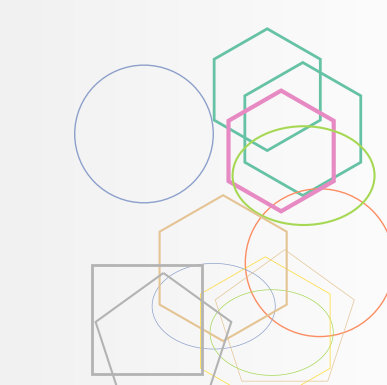[{"shape": "hexagon", "thickness": 2, "radius": 0.79, "center": [0.69, 0.767]}, {"shape": "hexagon", "thickness": 2, "radius": 0.86, "center": [0.781, 0.665]}, {"shape": "circle", "thickness": 1, "radius": 0.96, "center": [0.825, 0.318]}, {"shape": "oval", "thickness": 0.5, "radius": 0.79, "center": [0.551, 0.205]}, {"shape": "circle", "thickness": 1, "radius": 0.89, "center": [0.372, 0.652]}, {"shape": "hexagon", "thickness": 3, "radius": 0.78, "center": [0.725, 0.608]}, {"shape": "oval", "thickness": 1.5, "radius": 0.92, "center": [0.783, 0.544]}, {"shape": "oval", "thickness": 0.5, "radius": 0.8, "center": [0.701, 0.136]}, {"shape": "hexagon", "thickness": 0.5, "radius": 0.97, "center": [0.685, 0.14]}, {"shape": "pentagon", "thickness": 0.5, "radius": 0.94, "center": [0.735, 0.163]}, {"shape": "hexagon", "thickness": 1.5, "radius": 0.95, "center": [0.576, 0.304]}, {"shape": "pentagon", "thickness": 1.5, "radius": 0.92, "center": [0.422, 0.107]}, {"shape": "square", "thickness": 2, "radius": 0.71, "center": [0.381, 0.17]}]